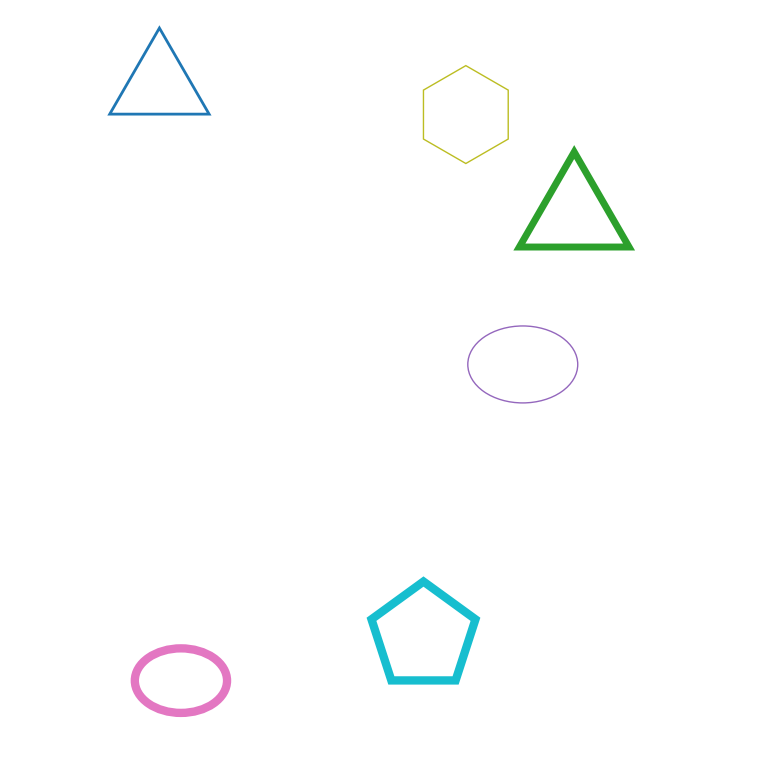[{"shape": "triangle", "thickness": 1, "radius": 0.37, "center": [0.207, 0.889]}, {"shape": "triangle", "thickness": 2.5, "radius": 0.41, "center": [0.746, 0.72]}, {"shape": "oval", "thickness": 0.5, "radius": 0.36, "center": [0.679, 0.527]}, {"shape": "oval", "thickness": 3, "radius": 0.3, "center": [0.235, 0.116]}, {"shape": "hexagon", "thickness": 0.5, "radius": 0.32, "center": [0.605, 0.851]}, {"shape": "pentagon", "thickness": 3, "radius": 0.35, "center": [0.55, 0.174]}]